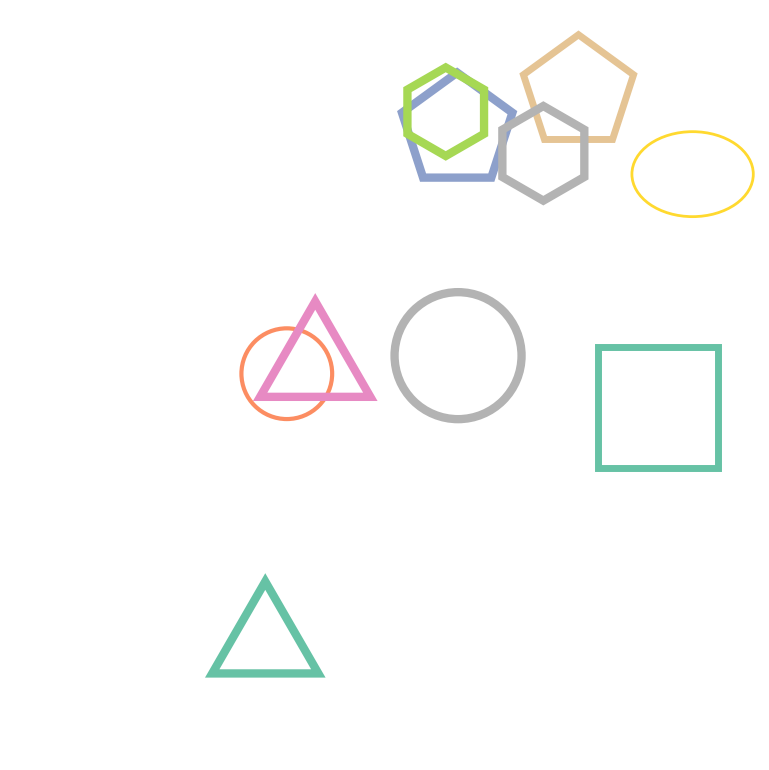[{"shape": "triangle", "thickness": 3, "radius": 0.4, "center": [0.345, 0.165]}, {"shape": "square", "thickness": 2.5, "radius": 0.39, "center": [0.854, 0.471]}, {"shape": "circle", "thickness": 1.5, "radius": 0.29, "center": [0.372, 0.515]}, {"shape": "pentagon", "thickness": 3, "radius": 0.38, "center": [0.594, 0.83]}, {"shape": "triangle", "thickness": 3, "radius": 0.41, "center": [0.409, 0.526]}, {"shape": "hexagon", "thickness": 3, "radius": 0.29, "center": [0.579, 0.855]}, {"shape": "oval", "thickness": 1, "radius": 0.39, "center": [0.899, 0.774]}, {"shape": "pentagon", "thickness": 2.5, "radius": 0.38, "center": [0.751, 0.88]}, {"shape": "circle", "thickness": 3, "radius": 0.41, "center": [0.595, 0.538]}, {"shape": "hexagon", "thickness": 3, "radius": 0.31, "center": [0.706, 0.801]}]